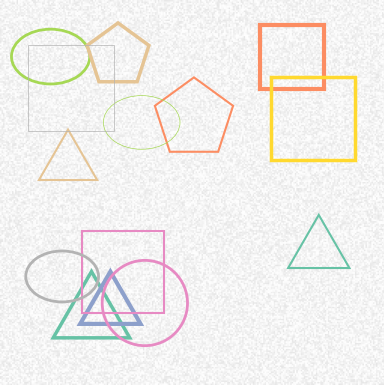[{"shape": "triangle", "thickness": 1.5, "radius": 0.46, "center": [0.828, 0.35]}, {"shape": "triangle", "thickness": 2.5, "radius": 0.57, "center": [0.238, 0.18]}, {"shape": "square", "thickness": 3, "radius": 0.42, "center": [0.758, 0.852]}, {"shape": "pentagon", "thickness": 1.5, "radius": 0.53, "center": [0.504, 0.692]}, {"shape": "triangle", "thickness": 3, "radius": 0.45, "center": [0.287, 0.204]}, {"shape": "square", "thickness": 1.5, "radius": 0.53, "center": [0.319, 0.294]}, {"shape": "circle", "thickness": 2, "radius": 0.55, "center": [0.376, 0.213]}, {"shape": "oval", "thickness": 0.5, "radius": 0.5, "center": [0.368, 0.682]}, {"shape": "oval", "thickness": 2, "radius": 0.51, "center": [0.131, 0.853]}, {"shape": "square", "thickness": 2.5, "radius": 0.54, "center": [0.813, 0.693]}, {"shape": "triangle", "thickness": 1.5, "radius": 0.44, "center": [0.177, 0.576]}, {"shape": "pentagon", "thickness": 2.5, "radius": 0.42, "center": [0.307, 0.856]}, {"shape": "oval", "thickness": 2, "radius": 0.47, "center": [0.161, 0.282]}, {"shape": "square", "thickness": 0.5, "radius": 0.56, "center": [0.185, 0.772]}]